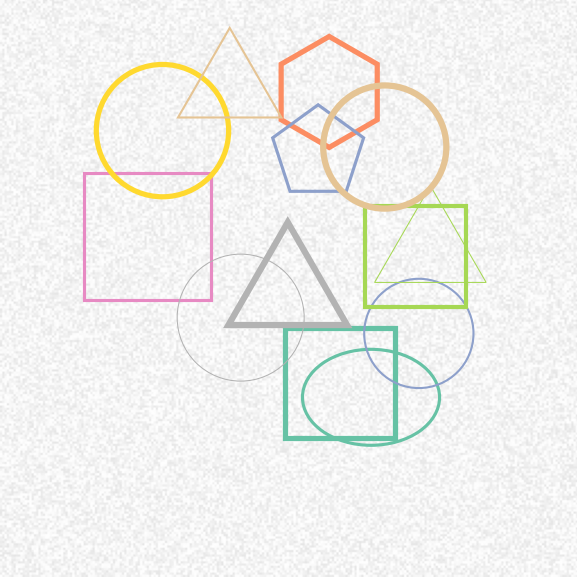[{"shape": "square", "thickness": 2.5, "radius": 0.48, "center": [0.589, 0.336]}, {"shape": "oval", "thickness": 1.5, "radius": 0.59, "center": [0.642, 0.311]}, {"shape": "hexagon", "thickness": 2.5, "radius": 0.48, "center": [0.57, 0.84]}, {"shape": "circle", "thickness": 1, "radius": 0.47, "center": [0.725, 0.422]}, {"shape": "pentagon", "thickness": 1.5, "radius": 0.41, "center": [0.551, 0.735]}, {"shape": "square", "thickness": 1.5, "radius": 0.55, "center": [0.255, 0.59]}, {"shape": "triangle", "thickness": 0.5, "radius": 0.56, "center": [0.745, 0.566]}, {"shape": "square", "thickness": 2, "radius": 0.44, "center": [0.72, 0.555]}, {"shape": "circle", "thickness": 2.5, "radius": 0.57, "center": [0.281, 0.773]}, {"shape": "circle", "thickness": 3, "radius": 0.53, "center": [0.666, 0.745]}, {"shape": "triangle", "thickness": 1, "radius": 0.52, "center": [0.398, 0.847]}, {"shape": "circle", "thickness": 0.5, "radius": 0.55, "center": [0.417, 0.449]}, {"shape": "triangle", "thickness": 3, "radius": 0.59, "center": [0.498, 0.496]}]